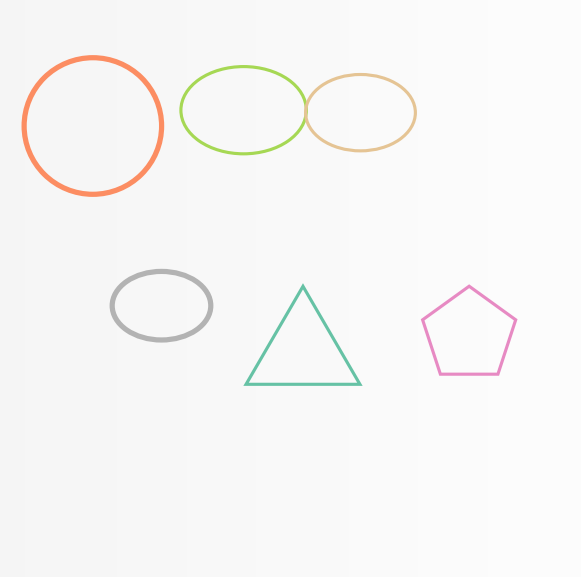[{"shape": "triangle", "thickness": 1.5, "radius": 0.57, "center": [0.521, 0.39]}, {"shape": "circle", "thickness": 2.5, "radius": 0.59, "center": [0.16, 0.781]}, {"shape": "pentagon", "thickness": 1.5, "radius": 0.42, "center": [0.807, 0.419]}, {"shape": "oval", "thickness": 1.5, "radius": 0.54, "center": [0.419, 0.808]}, {"shape": "oval", "thickness": 1.5, "radius": 0.47, "center": [0.62, 0.804]}, {"shape": "oval", "thickness": 2.5, "radius": 0.42, "center": [0.278, 0.47]}]